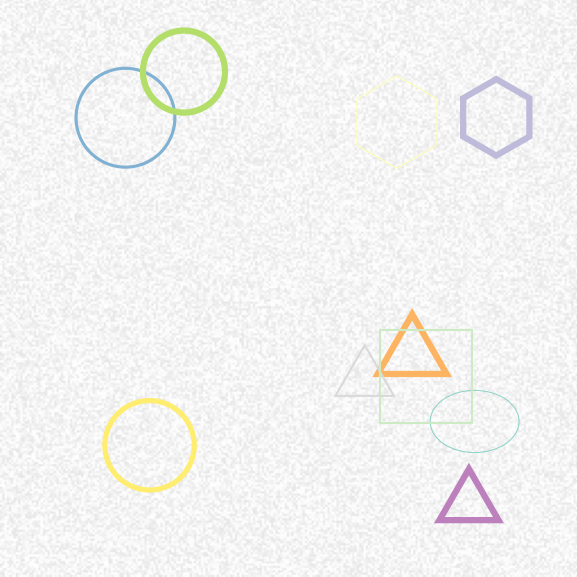[{"shape": "oval", "thickness": 0.5, "radius": 0.38, "center": [0.822, 0.269]}, {"shape": "hexagon", "thickness": 0.5, "radius": 0.4, "center": [0.687, 0.788]}, {"shape": "hexagon", "thickness": 3, "radius": 0.33, "center": [0.859, 0.796]}, {"shape": "circle", "thickness": 1.5, "radius": 0.43, "center": [0.217, 0.795]}, {"shape": "triangle", "thickness": 3, "radius": 0.34, "center": [0.714, 0.386]}, {"shape": "circle", "thickness": 3, "radius": 0.36, "center": [0.319, 0.875]}, {"shape": "triangle", "thickness": 1, "radius": 0.29, "center": [0.632, 0.343]}, {"shape": "triangle", "thickness": 3, "radius": 0.3, "center": [0.812, 0.128]}, {"shape": "square", "thickness": 1, "radius": 0.4, "center": [0.738, 0.347]}, {"shape": "circle", "thickness": 2.5, "radius": 0.39, "center": [0.259, 0.228]}]